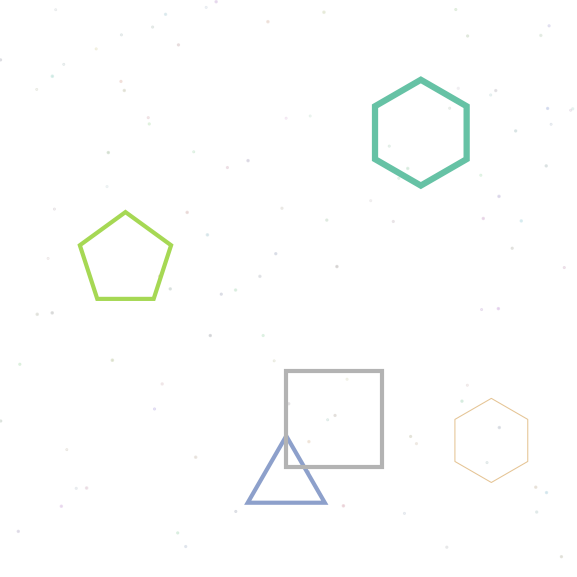[{"shape": "hexagon", "thickness": 3, "radius": 0.46, "center": [0.729, 0.769]}, {"shape": "triangle", "thickness": 2, "radius": 0.39, "center": [0.496, 0.167]}, {"shape": "pentagon", "thickness": 2, "radius": 0.42, "center": [0.217, 0.549]}, {"shape": "hexagon", "thickness": 0.5, "radius": 0.36, "center": [0.851, 0.236]}, {"shape": "square", "thickness": 2, "radius": 0.42, "center": [0.578, 0.274]}]